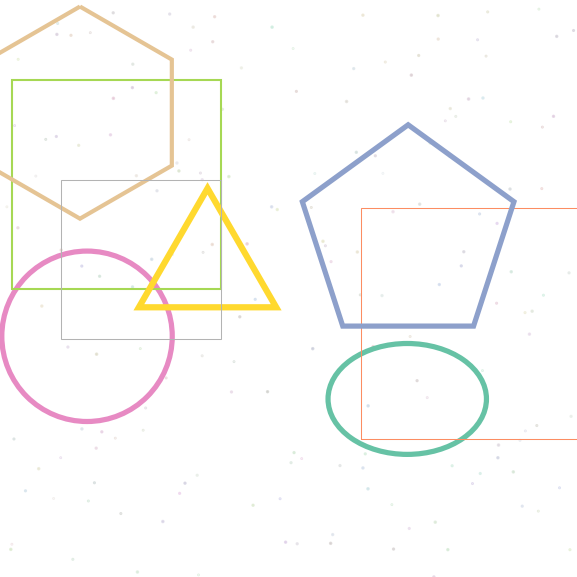[{"shape": "oval", "thickness": 2.5, "radius": 0.69, "center": [0.705, 0.308]}, {"shape": "square", "thickness": 0.5, "radius": 1.0, "center": [0.825, 0.439]}, {"shape": "pentagon", "thickness": 2.5, "radius": 0.96, "center": [0.707, 0.59]}, {"shape": "circle", "thickness": 2.5, "radius": 0.74, "center": [0.151, 0.417]}, {"shape": "square", "thickness": 1, "radius": 0.9, "center": [0.202, 0.68]}, {"shape": "triangle", "thickness": 3, "radius": 0.69, "center": [0.359, 0.536]}, {"shape": "hexagon", "thickness": 2, "radius": 0.92, "center": [0.138, 0.804]}, {"shape": "square", "thickness": 0.5, "radius": 0.69, "center": [0.244, 0.55]}]